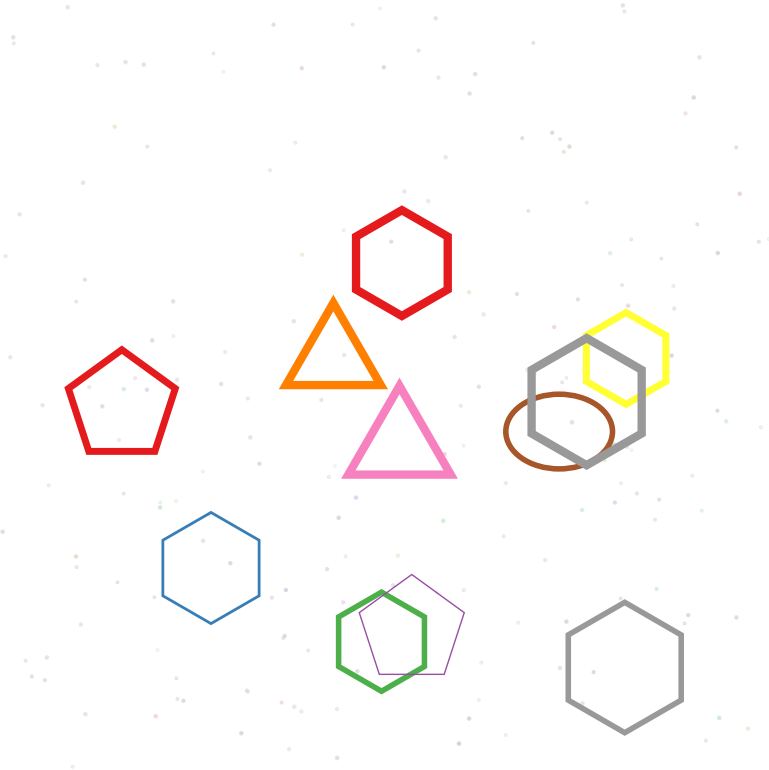[{"shape": "hexagon", "thickness": 3, "radius": 0.34, "center": [0.522, 0.658]}, {"shape": "pentagon", "thickness": 2.5, "radius": 0.36, "center": [0.158, 0.473]}, {"shape": "hexagon", "thickness": 1, "radius": 0.36, "center": [0.274, 0.262]}, {"shape": "hexagon", "thickness": 2, "radius": 0.32, "center": [0.495, 0.167]}, {"shape": "pentagon", "thickness": 0.5, "radius": 0.36, "center": [0.535, 0.182]}, {"shape": "triangle", "thickness": 3, "radius": 0.36, "center": [0.433, 0.535]}, {"shape": "hexagon", "thickness": 2.5, "radius": 0.3, "center": [0.813, 0.534]}, {"shape": "oval", "thickness": 2, "radius": 0.35, "center": [0.726, 0.44]}, {"shape": "triangle", "thickness": 3, "radius": 0.38, "center": [0.519, 0.422]}, {"shape": "hexagon", "thickness": 2, "radius": 0.42, "center": [0.811, 0.133]}, {"shape": "hexagon", "thickness": 3, "radius": 0.41, "center": [0.762, 0.478]}]